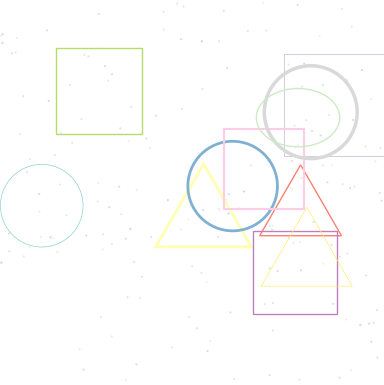[{"shape": "circle", "thickness": 0.5, "radius": 0.54, "center": [0.108, 0.466]}, {"shape": "triangle", "thickness": 2, "radius": 0.72, "center": [0.529, 0.43]}, {"shape": "square", "thickness": 0.5, "radius": 0.66, "center": [0.869, 0.727]}, {"shape": "triangle", "thickness": 1, "radius": 0.61, "center": [0.781, 0.449]}, {"shape": "circle", "thickness": 2, "radius": 0.58, "center": [0.604, 0.517]}, {"shape": "square", "thickness": 1, "radius": 0.56, "center": [0.256, 0.763]}, {"shape": "square", "thickness": 1.5, "radius": 0.52, "center": [0.686, 0.561]}, {"shape": "circle", "thickness": 2.5, "radius": 0.6, "center": [0.807, 0.709]}, {"shape": "square", "thickness": 1, "radius": 0.54, "center": [0.766, 0.293]}, {"shape": "oval", "thickness": 1, "radius": 0.54, "center": [0.774, 0.694]}, {"shape": "triangle", "thickness": 0.5, "radius": 0.68, "center": [0.797, 0.325]}]